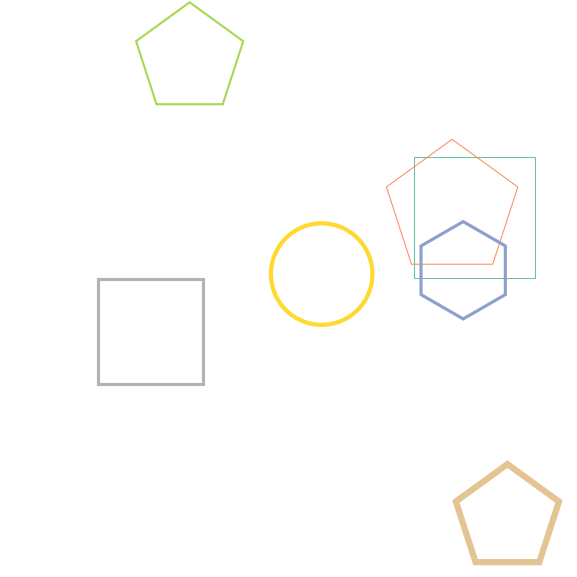[{"shape": "square", "thickness": 0.5, "radius": 0.52, "center": [0.821, 0.622]}, {"shape": "pentagon", "thickness": 0.5, "radius": 0.6, "center": [0.783, 0.638]}, {"shape": "hexagon", "thickness": 1.5, "radius": 0.42, "center": [0.802, 0.531]}, {"shape": "pentagon", "thickness": 1, "radius": 0.49, "center": [0.328, 0.898]}, {"shape": "circle", "thickness": 2, "radius": 0.44, "center": [0.557, 0.525]}, {"shape": "pentagon", "thickness": 3, "radius": 0.47, "center": [0.879, 0.102]}, {"shape": "square", "thickness": 1.5, "radius": 0.45, "center": [0.261, 0.425]}]